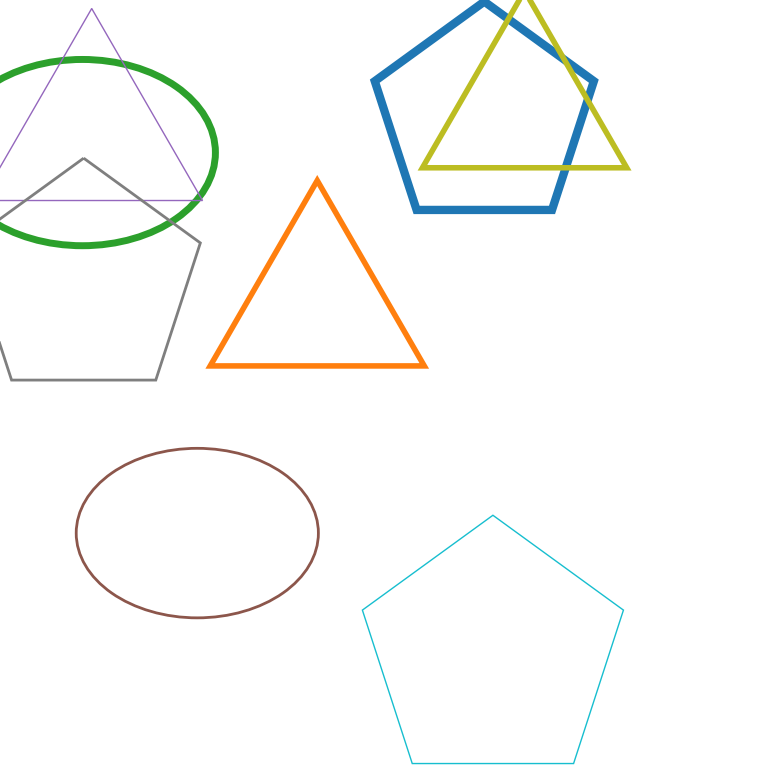[{"shape": "pentagon", "thickness": 3, "radius": 0.75, "center": [0.629, 0.848]}, {"shape": "triangle", "thickness": 2, "radius": 0.8, "center": [0.412, 0.605]}, {"shape": "oval", "thickness": 2.5, "radius": 0.86, "center": [0.107, 0.802]}, {"shape": "triangle", "thickness": 0.5, "radius": 0.83, "center": [0.119, 0.823]}, {"shape": "oval", "thickness": 1, "radius": 0.79, "center": [0.256, 0.308]}, {"shape": "pentagon", "thickness": 1, "radius": 0.8, "center": [0.109, 0.635]}, {"shape": "triangle", "thickness": 2, "radius": 0.77, "center": [0.681, 0.859]}, {"shape": "pentagon", "thickness": 0.5, "radius": 0.89, "center": [0.64, 0.153]}]